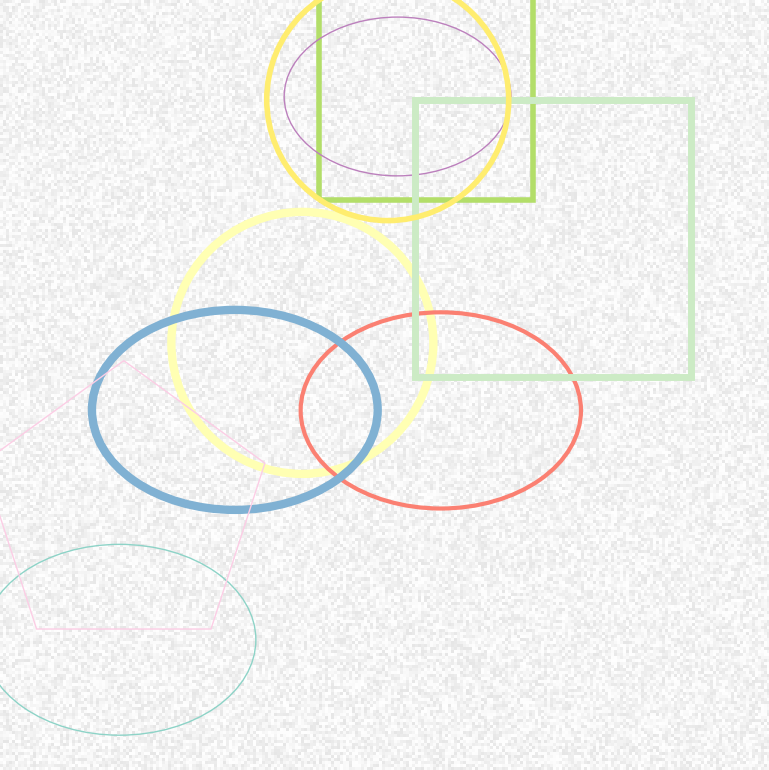[{"shape": "oval", "thickness": 0.5, "radius": 0.89, "center": [0.155, 0.169]}, {"shape": "circle", "thickness": 3, "radius": 0.85, "center": [0.393, 0.555]}, {"shape": "oval", "thickness": 1.5, "radius": 0.91, "center": [0.572, 0.467]}, {"shape": "oval", "thickness": 3, "radius": 0.93, "center": [0.305, 0.468]}, {"shape": "square", "thickness": 2, "radius": 0.7, "center": [0.553, 0.879]}, {"shape": "pentagon", "thickness": 0.5, "radius": 0.96, "center": [0.161, 0.339]}, {"shape": "oval", "thickness": 0.5, "radius": 0.74, "center": [0.516, 0.875]}, {"shape": "square", "thickness": 2.5, "radius": 0.9, "center": [0.718, 0.69]}, {"shape": "circle", "thickness": 2, "radius": 0.79, "center": [0.504, 0.871]}]